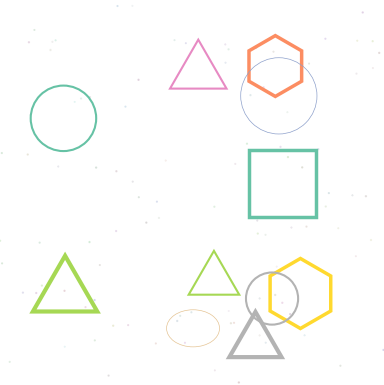[{"shape": "circle", "thickness": 1.5, "radius": 0.43, "center": [0.165, 0.693]}, {"shape": "square", "thickness": 2.5, "radius": 0.43, "center": [0.733, 0.523]}, {"shape": "hexagon", "thickness": 2.5, "radius": 0.39, "center": [0.715, 0.828]}, {"shape": "circle", "thickness": 0.5, "radius": 0.5, "center": [0.724, 0.751]}, {"shape": "triangle", "thickness": 1.5, "radius": 0.42, "center": [0.515, 0.812]}, {"shape": "triangle", "thickness": 1.5, "radius": 0.38, "center": [0.556, 0.273]}, {"shape": "triangle", "thickness": 3, "radius": 0.48, "center": [0.169, 0.239]}, {"shape": "hexagon", "thickness": 2.5, "radius": 0.45, "center": [0.78, 0.238]}, {"shape": "oval", "thickness": 0.5, "radius": 0.34, "center": [0.501, 0.147]}, {"shape": "triangle", "thickness": 3, "radius": 0.39, "center": [0.663, 0.112]}, {"shape": "circle", "thickness": 1.5, "radius": 0.34, "center": [0.707, 0.225]}]